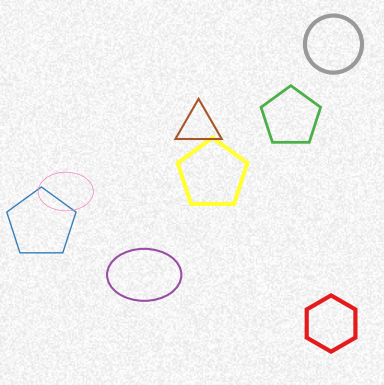[{"shape": "hexagon", "thickness": 3, "radius": 0.37, "center": [0.86, 0.16]}, {"shape": "pentagon", "thickness": 1, "radius": 0.47, "center": [0.107, 0.42]}, {"shape": "pentagon", "thickness": 2, "radius": 0.41, "center": [0.755, 0.696]}, {"shape": "oval", "thickness": 1.5, "radius": 0.48, "center": [0.375, 0.286]}, {"shape": "pentagon", "thickness": 3, "radius": 0.48, "center": [0.552, 0.547]}, {"shape": "triangle", "thickness": 1.5, "radius": 0.35, "center": [0.516, 0.674]}, {"shape": "oval", "thickness": 0.5, "radius": 0.36, "center": [0.171, 0.503]}, {"shape": "circle", "thickness": 3, "radius": 0.37, "center": [0.866, 0.885]}]